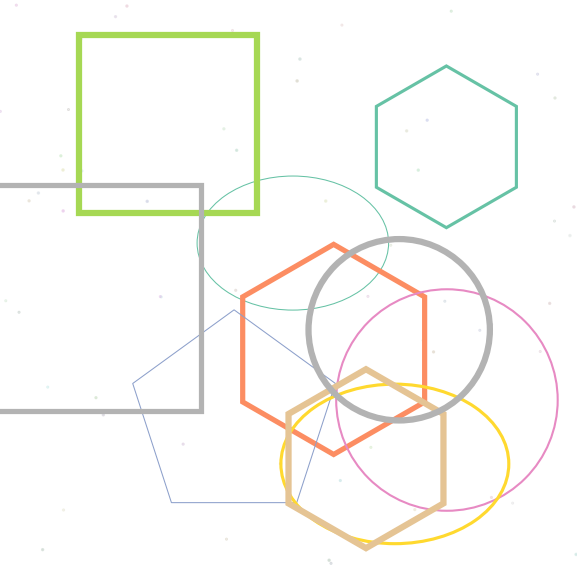[{"shape": "oval", "thickness": 0.5, "radius": 0.83, "center": [0.507, 0.578]}, {"shape": "hexagon", "thickness": 1.5, "radius": 0.7, "center": [0.773, 0.745]}, {"shape": "hexagon", "thickness": 2.5, "radius": 0.91, "center": [0.578, 0.394]}, {"shape": "pentagon", "thickness": 0.5, "radius": 0.92, "center": [0.405, 0.278]}, {"shape": "circle", "thickness": 1, "radius": 0.96, "center": [0.774, 0.306]}, {"shape": "square", "thickness": 3, "radius": 0.77, "center": [0.291, 0.784]}, {"shape": "oval", "thickness": 1.5, "radius": 0.99, "center": [0.684, 0.196]}, {"shape": "hexagon", "thickness": 3, "radius": 0.77, "center": [0.634, 0.205]}, {"shape": "square", "thickness": 2.5, "radius": 0.98, "center": [0.154, 0.483]}, {"shape": "circle", "thickness": 3, "radius": 0.79, "center": [0.691, 0.428]}]